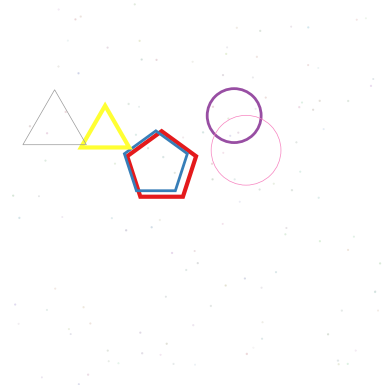[{"shape": "pentagon", "thickness": 3, "radius": 0.47, "center": [0.42, 0.565]}, {"shape": "pentagon", "thickness": 2, "radius": 0.43, "center": [0.405, 0.574]}, {"shape": "circle", "thickness": 2, "radius": 0.35, "center": [0.608, 0.7]}, {"shape": "triangle", "thickness": 3, "radius": 0.36, "center": [0.273, 0.653]}, {"shape": "circle", "thickness": 0.5, "radius": 0.45, "center": [0.639, 0.61]}, {"shape": "triangle", "thickness": 0.5, "radius": 0.48, "center": [0.142, 0.672]}]